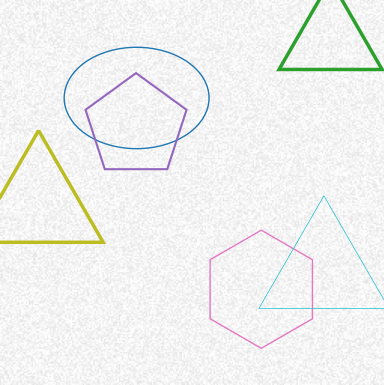[{"shape": "oval", "thickness": 1, "radius": 0.94, "center": [0.355, 0.746]}, {"shape": "triangle", "thickness": 2.5, "radius": 0.77, "center": [0.859, 0.897]}, {"shape": "pentagon", "thickness": 1.5, "radius": 0.69, "center": [0.353, 0.672]}, {"shape": "hexagon", "thickness": 1, "radius": 0.77, "center": [0.679, 0.249]}, {"shape": "triangle", "thickness": 2.5, "radius": 0.97, "center": [0.1, 0.467]}, {"shape": "triangle", "thickness": 0.5, "radius": 0.98, "center": [0.841, 0.296]}]